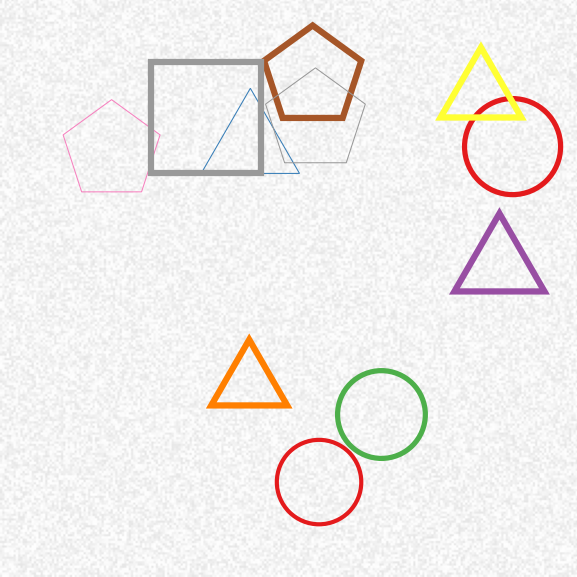[{"shape": "circle", "thickness": 2, "radius": 0.37, "center": [0.552, 0.164]}, {"shape": "circle", "thickness": 2.5, "radius": 0.42, "center": [0.888, 0.745]}, {"shape": "triangle", "thickness": 0.5, "radius": 0.49, "center": [0.433, 0.748]}, {"shape": "circle", "thickness": 2.5, "radius": 0.38, "center": [0.661, 0.281]}, {"shape": "triangle", "thickness": 3, "radius": 0.45, "center": [0.865, 0.539]}, {"shape": "triangle", "thickness": 3, "radius": 0.38, "center": [0.432, 0.335]}, {"shape": "triangle", "thickness": 3, "radius": 0.4, "center": [0.833, 0.836]}, {"shape": "pentagon", "thickness": 3, "radius": 0.44, "center": [0.541, 0.866]}, {"shape": "pentagon", "thickness": 0.5, "radius": 0.44, "center": [0.193, 0.738]}, {"shape": "pentagon", "thickness": 0.5, "radius": 0.45, "center": [0.546, 0.791]}, {"shape": "square", "thickness": 3, "radius": 0.48, "center": [0.356, 0.796]}]